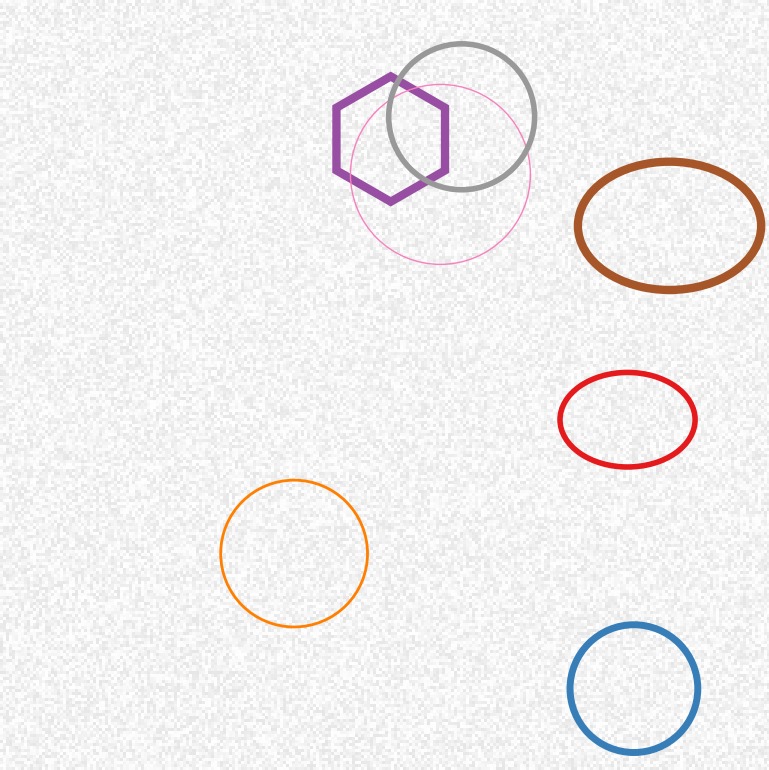[{"shape": "oval", "thickness": 2, "radius": 0.44, "center": [0.815, 0.455]}, {"shape": "circle", "thickness": 2.5, "radius": 0.41, "center": [0.823, 0.106]}, {"shape": "hexagon", "thickness": 3, "radius": 0.41, "center": [0.507, 0.819]}, {"shape": "circle", "thickness": 1, "radius": 0.48, "center": [0.382, 0.281]}, {"shape": "oval", "thickness": 3, "radius": 0.59, "center": [0.87, 0.707]}, {"shape": "circle", "thickness": 0.5, "radius": 0.58, "center": [0.572, 0.773]}, {"shape": "circle", "thickness": 2, "radius": 0.47, "center": [0.6, 0.848]}]